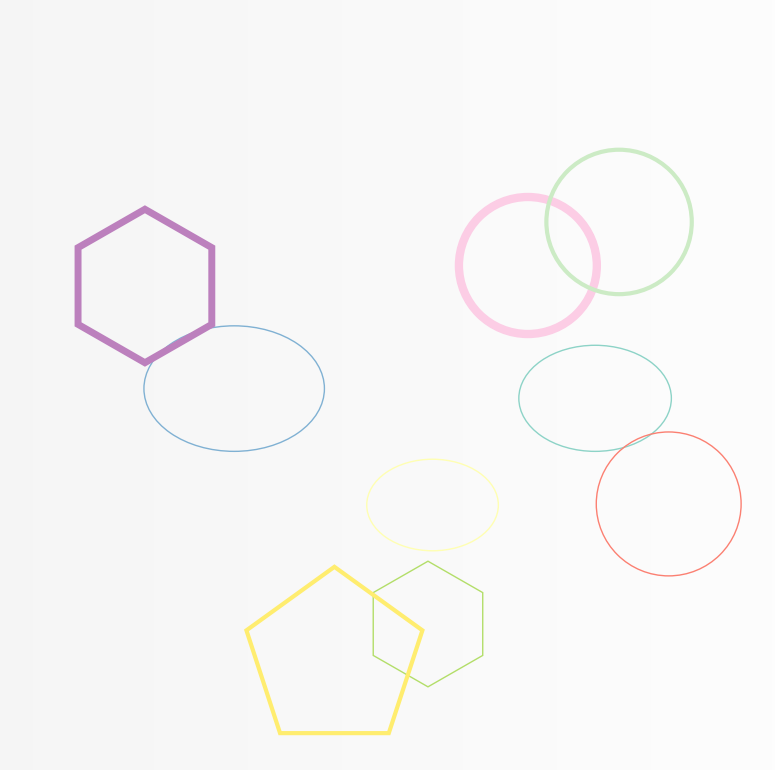[{"shape": "oval", "thickness": 0.5, "radius": 0.49, "center": [0.768, 0.483]}, {"shape": "oval", "thickness": 0.5, "radius": 0.42, "center": [0.558, 0.344]}, {"shape": "circle", "thickness": 0.5, "radius": 0.47, "center": [0.863, 0.346]}, {"shape": "oval", "thickness": 0.5, "radius": 0.58, "center": [0.302, 0.495]}, {"shape": "hexagon", "thickness": 0.5, "radius": 0.41, "center": [0.552, 0.19]}, {"shape": "circle", "thickness": 3, "radius": 0.44, "center": [0.681, 0.655]}, {"shape": "hexagon", "thickness": 2.5, "radius": 0.5, "center": [0.187, 0.629]}, {"shape": "circle", "thickness": 1.5, "radius": 0.47, "center": [0.799, 0.712]}, {"shape": "pentagon", "thickness": 1.5, "radius": 0.6, "center": [0.432, 0.144]}]